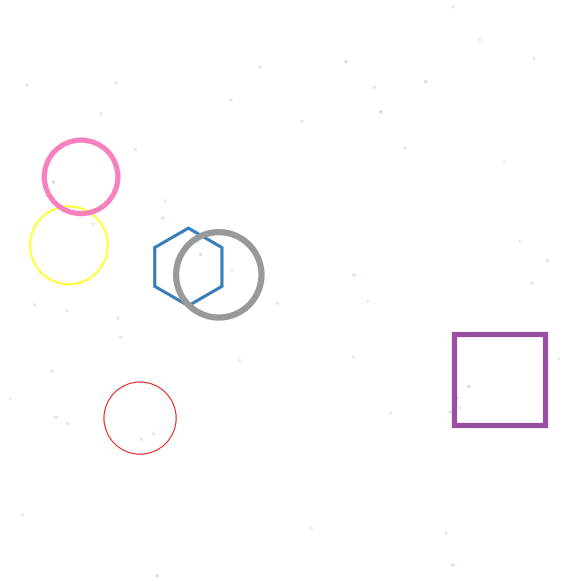[{"shape": "circle", "thickness": 0.5, "radius": 0.31, "center": [0.243, 0.275]}, {"shape": "hexagon", "thickness": 1.5, "radius": 0.34, "center": [0.326, 0.537]}, {"shape": "square", "thickness": 2.5, "radius": 0.39, "center": [0.866, 0.342]}, {"shape": "circle", "thickness": 1, "radius": 0.34, "center": [0.119, 0.574]}, {"shape": "circle", "thickness": 2.5, "radius": 0.32, "center": [0.14, 0.693]}, {"shape": "circle", "thickness": 3, "radius": 0.37, "center": [0.379, 0.523]}]